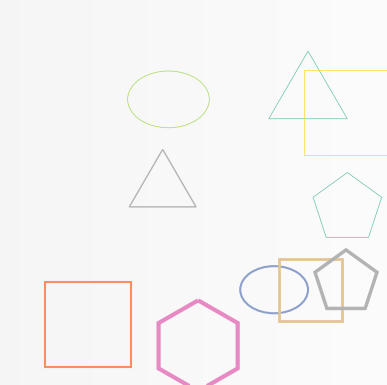[{"shape": "triangle", "thickness": 0.5, "radius": 0.59, "center": [0.795, 0.75]}, {"shape": "pentagon", "thickness": 0.5, "radius": 0.47, "center": [0.896, 0.459]}, {"shape": "square", "thickness": 1.5, "radius": 0.55, "center": [0.227, 0.157]}, {"shape": "oval", "thickness": 1.5, "radius": 0.44, "center": [0.707, 0.247]}, {"shape": "hexagon", "thickness": 3, "radius": 0.59, "center": [0.511, 0.102]}, {"shape": "oval", "thickness": 0.5, "radius": 0.53, "center": [0.435, 0.742]}, {"shape": "square", "thickness": 0.5, "radius": 0.55, "center": [0.896, 0.709]}, {"shape": "square", "thickness": 2, "radius": 0.4, "center": [0.801, 0.247]}, {"shape": "pentagon", "thickness": 2.5, "radius": 0.42, "center": [0.893, 0.267]}, {"shape": "triangle", "thickness": 1, "radius": 0.5, "center": [0.42, 0.512]}]